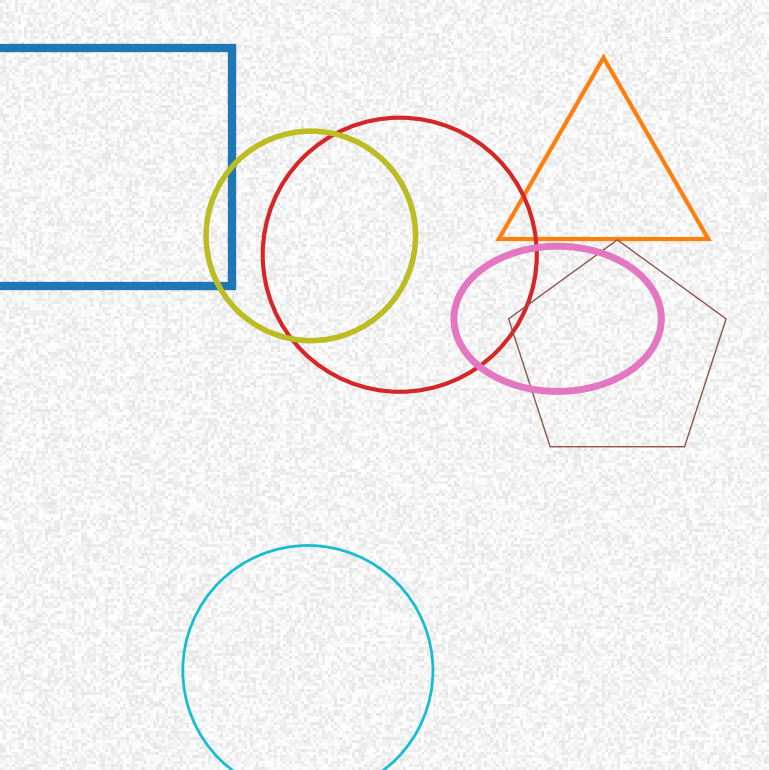[{"shape": "square", "thickness": 3, "radius": 0.77, "center": [0.148, 0.783]}, {"shape": "triangle", "thickness": 1.5, "radius": 0.79, "center": [0.784, 0.768]}, {"shape": "circle", "thickness": 1.5, "radius": 0.89, "center": [0.519, 0.669]}, {"shape": "pentagon", "thickness": 0.5, "radius": 0.74, "center": [0.802, 0.54]}, {"shape": "oval", "thickness": 2.5, "radius": 0.67, "center": [0.724, 0.586]}, {"shape": "circle", "thickness": 2, "radius": 0.68, "center": [0.404, 0.694]}, {"shape": "circle", "thickness": 1, "radius": 0.81, "center": [0.4, 0.129]}]